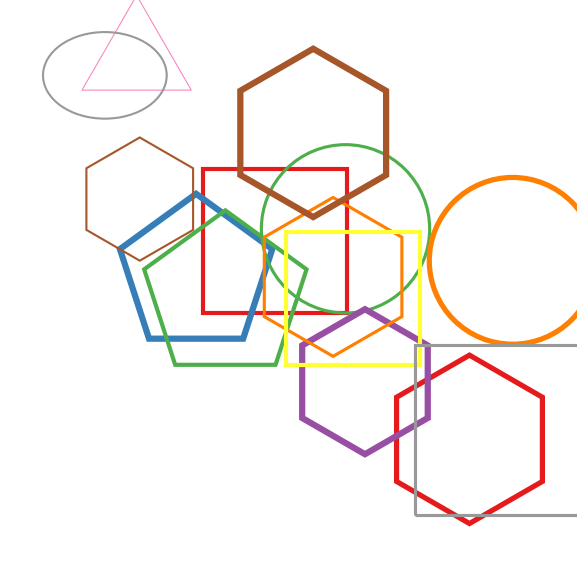[{"shape": "square", "thickness": 2, "radius": 0.62, "center": [0.477, 0.582]}, {"shape": "hexagon", "thickness": 2.5, "radius": 0.73, "center": [0.813, 0.238]}, {"shape": "pentagon", "thickness": 3, "radius": 0.69, "center": [0.34, 0.525]}, {"shape": "circle", "thickness": 1.5, "radius": 0.73, "center": [0.598, 0.603]}, {"shape": "pentagon", "thickness": 2, "radius": 0.74, "center": [0.39, 0.487]}, {"shape": "hexagon", "thickness": 3, "radius": 0.63, "center": [0.632, 0.338]}, {"shape": "hexagon", "thickness": 1.5, "radius": 0.69, "center": [0.577, 0.52]}, {"shape": "circle", "thickness": 2.5, "radius": 0.72, "center": [0.888, 0.547]}, {"shape": "square", "thickness": 2, "radius": 0.58, "center": [0.611, 0.482]}, {"shape": "hexagon", "thickness": 3, "radius": 0.73, "center": [0.542, 0.769]}, {"shape": "hexagon", "thickness": 1, "radius": 0.53, "center": [0.242, 0.654]}, {"shape": "triangle", "thickness": 0.5, "radius": 0.55, "center": [0.237, 0.898]}, {"shape": "square", "thickness": 1.5, "radius": 0.73, "center": [0.865, 0.255]}, {"shape": "oval", "thickness": 1, "radius": 0.54, "center": [0.182, 0.869]}]